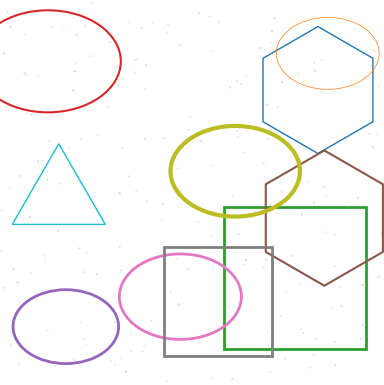[{"shape": "hexagon", "thickness": 1, "radius": 0.82, "center": [0.826, 0.766]}, {"shape": "oval", "thickness": 0.5, "radius": 0.67, "center": [0.851, 0.861]}, {"shape": "square", "thickness": 2, "radius": 0.92, "center": [0.767, 0.279]}, {"shape": "oval", "thickness": 1.5, "radius": 0.95, "center": [0.124, 0.841]}, {"shape": "oval", "thickness": 2, "radius": 0.69, "center": [0.171, 0.152]}, {"shape": "hexagon", "thickness": 1.5, "radius": 0.88, "center": [0.842, 0.434]}, {"shape": "oval", "thickness": 2, "radius": 0.79, "center": [0.468, 0.229]}, {"shape": "square", "thickness": 2, "radius": 0.7, "center": [0.567, 0.217]}, {"shape": "oval", "thickness": 3, "radius": 0.84, "center": [0.611, 0.555]}, {"shape": "triangle", "thickness": 1, "radius": 0.7, "center": [0.153, 0.487]}]